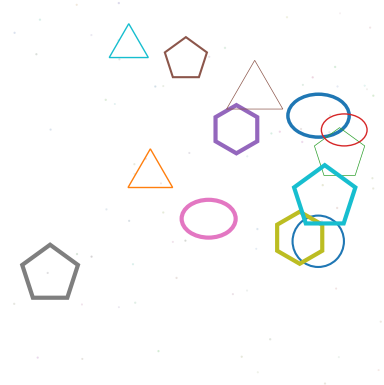[{"shape": "oval", "thickness": 2.5, "radius": 0.4, "center": [0.827, 0.7]}, {"shape": "circle", "thickness": 1.5, "radius": 0.33, "center": [0.827, 0.373]}, {"shape": "triangle", "thickness": 1, "radius": 0.33, "center": [0.391, 0.546]}, {"shape": "pentagon", "thickness": 0.5, "radius": 0.34, "center": [0.882, 0.6]}, {"shape": "oval", "thickness": 1, "radius": 0.3, "center": [0.894, 0.663]}, {"shape": "hexagon", "thickness": 3, "radius": 0.31, "center": [0.614, 0.664]}, {"shape": "triangle", "thickness": 0.5, "radius": 0.42, "center": [0.662, 0.759]}, {"shape": "pentagon", "thickness": 1.5, "radius": 0.29, "center": [0.483, 0.846]}, {"shape": "oval", "thickness": 3, "radius": 0.35, "center": [0.542, 0.432]}, {"shape": "pentagon", "thickness": 3, "radius": 0.38, "center": [0.13, 0.288]}, {"shape": "hexagon", "thickness": 3, "radius": 0.34, "center": [0.778, 0.383]}, {"shape": "pentagon", "thickness": 3, "radius": 0.42, "center": [0.843, 0.487]}, {"shape": "triangle", "thickness": 1, "radius": 0.29, "center": [0.334, 0.88]}]